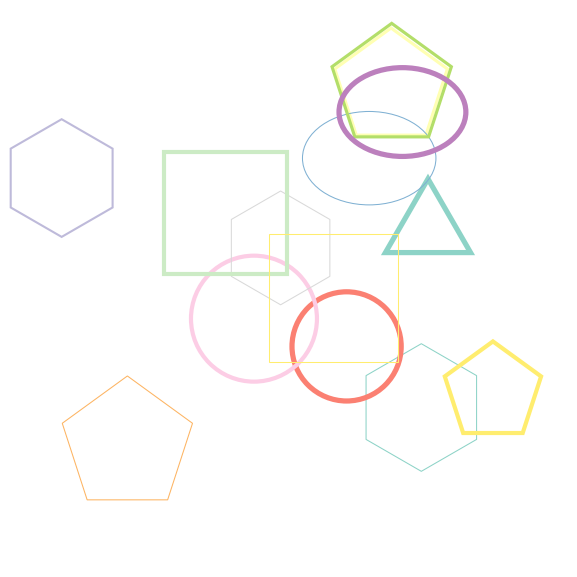[{"shape": "triangle", "thickness": 2.5, "radius": 0.43, "center": [0.741, 0.604]}, {"shape": "hexagon", "thickness": 0.5, "radius": 0.55, "center": [0.73, 0.293]}, {"shape": "pentagon", "thickness": 1.5, "radius": 0.51, "center": [0.677, 0.848]}, {"shape": "hexagon", "thickness": 1, "radius": 0.51, "center": [0.107, 0.691]}, {"shape": "circle", "thickness": 2.5, "radius": 0.47, "center": [0.6, 0.399]}, {"shape": "oval", "thickness": 0.5, "radius": 0.58, "center": [0.639, 0.725]}, {"shape": "pentagon", "thickness": 0.5, "radius": 0.59, "center": [0.221, 0.23]}, {"shape": "pentagon", "thickness": 1.5, "radius": 0.54, "center": [0.678, 0.85]}, {"shape": "circle", "thickness": 2, "radius": 0.55, "center": [0.44, 0.447]}, {"shape": "hexagon", "thickness": 0.5, "radius": 0.49, "center": [0.486, 0.57]}, {"shape": "oval", "thickness": 2.5, "radius": 0.55, "center": [0.697, 0.805]}, {"shape": "square", "thickness": 2, "radius": 0.53, "center": [0.39, 0.63]}, {"shape": "pentagon", "thickness": 2, "radius": 0.44, "center": [0.854, 0.32]}, {"shape": "square", "thickness": 0.5, "radius": 0.56, "center": [0.577, 0.483]}]